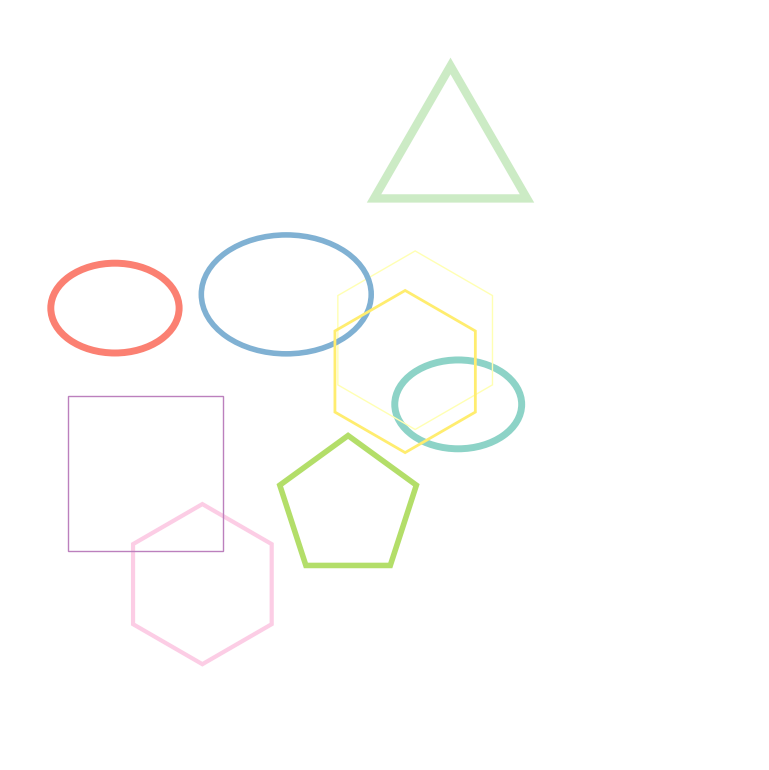[{"shape": "oval", "thickness": 2.5, "radius": 0.41, "center": [0.595, 0.475]}, {"shape": "hexagon", "thickness": 0.5, "radius": 0.58, "center": [0.539, 0.558]}, {"shape": "oval", "thickness": 2.5, "radius": 0.42, "center": [0.149, 0.6]}, {"shape": "oval", "thickness": 2, "radius": 0.55, "center": [0.372, 0.618]}, {"shape": "pentagon", "thickness": 2, "radius": 0.47, "center": [0.452, 0.341]}, {"shape": "hexagon", "thickness": 1.5, "radius": 0.52, "center": [0.263, 0.241]}, {"shape": "square", "thickness": 0.5, "radius": 0.5, "center": [0.189, 0.385]}, {"shape": "triangle", "thickness": 3, "radius": 0.57, "center": [0.585, 0.8]}, {"shape": "hexagon", "thickness": 1, "radius": 0.53, "center": [0.526, 0.517]}]